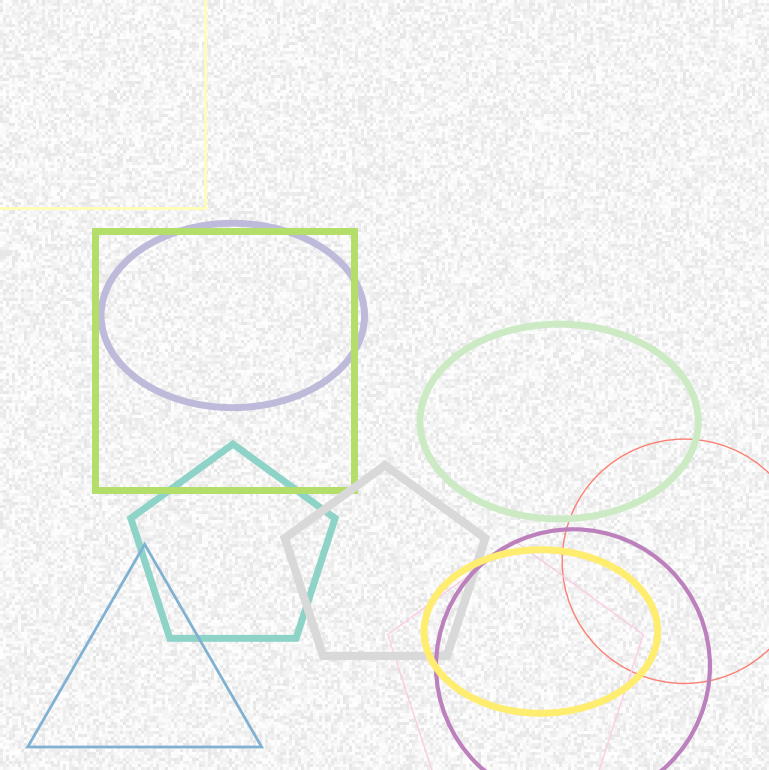[{"shape": "pentagon", "thickness": 2.5, "radius": 0.7, "center": [0.303, 0.284]}, {"shape": "square", "thickness": 1, "radius": 0.74, "center": [0.118, 0.878]}, {"shape": "oval", "thickness": 2.5, "radius": 0.86, "center": [0.302, 0.59]}, {"shape": "circle", "thickness": 0.5, "radius": 0.79, "center": [0.889, 0.271]}, {"shape": "triangle", "thickness": 1, "radius": 0.88, "center": [0.188, 0.118]}, {"shape": "square", "thickness": 2.5, "radius": 0.84, "center": [0.291, 0.532]}, {"shape": "pentagon", "thickness": 0.5, "radius": 0.87, "center": [0.67, 0.122]}, {"shape": "pentagon", "thickness": 3, "radius": 0.68, "center": [0.5, 0.259]}, {"shape": "circle", "thickness": 1.5, "radius": 0.89, "center": [0.744, 0.135]}, {"shape": "oval", "thickness": 2.5, "radius": 0.9, "center": [0.726, 0.453]}, {"shape": "oval", "thickness": 2.5, "radius": 0.76, "center": [0.702, 0.18]}]